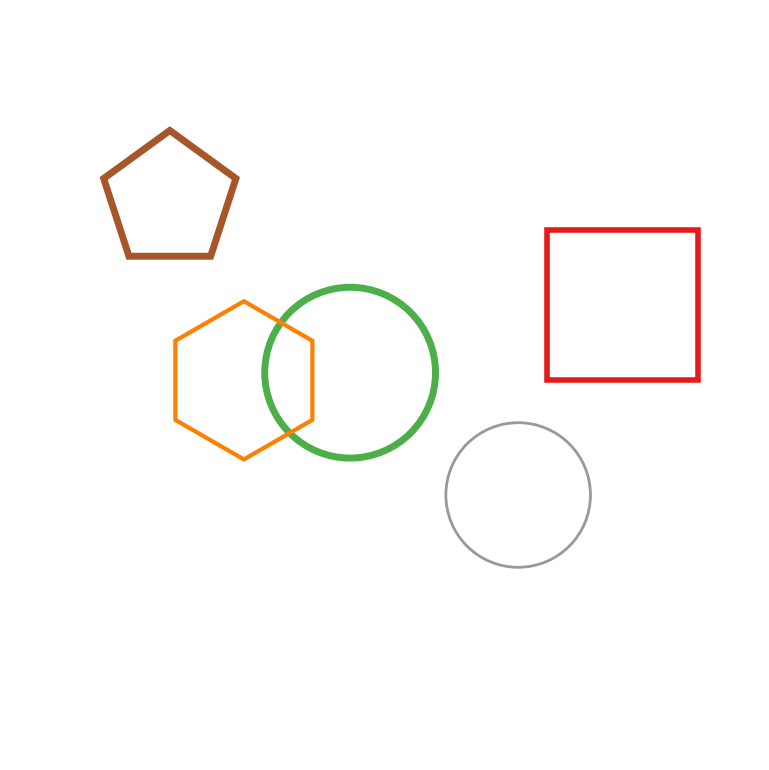[{"shape": "square", "thickness": 2, "radius": 0.49, "center": [0.808, 0.604]}, {"shape": "circle", "thickness": 2.5, "radius": 0.55, "center": [0.455, 0.516]}, {"shape": "hexagon", "thickness": 1.5, "radius": 0.51, "center": [0.317, 0.506]}, {"shape": "pentagon", "thickness": 2.5, "radius": 0.45, "center": [0.221, 0.74]}, {"shape": "circle", "thickness": 1, "radius": 0.47, "center": [0.673, 0.357]}]